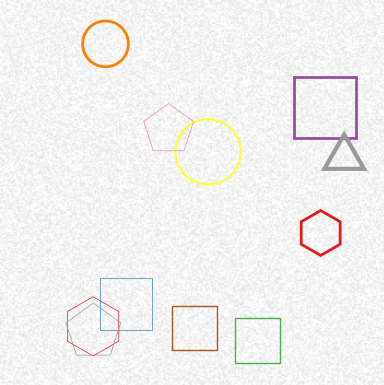[{"shape": "hexagon", "thickness": 2, "radius": 0.29, "center": [0.833, 0.395]}, {"shape": "hexagon", "thickness": 0.5, "radius": 0.38, "center": [0.242, 0.152]}, {"shape": "square", "thickness": 0.5, "radius": 0.34, "center": [0.328, 0.21]}, {"shape": "square", "thickness": 1, "radius": 0.29, "center": [0.669, 0.115]}, {"shape": "square", "thickness": 2, "radius": 0.4, "center": [0.844, 0.72]}, {"shape": "circle", "thickness": 2, "radius": 0.3, "center": [0.274, 0.886]}, {"shape": "circle", "thickness": 1.5, "radius": 0.42, "center": [0.54, 0.606]}, {"shape": "square", "thickness": 1, "radius": 0.29, "center": [0.505, 0.148]}, {"shape": "pentagon", "thickness": 0.5, "radius": 0.34, "center": [0.438, 0.663]}, {"shape": "pentagon", "thickness": 0.5, "radius": 0.37, "center": [0.242, 0.138]}, {"shape": "triangle", "thickness": 3, "radius": 0.3, "center": [0.894, 0.591]}]